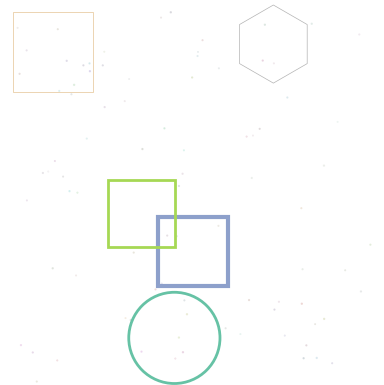[{"shape": "circle", "thickness": 2, "radius": 0.59, "center": [0.453, 0.122]}, {"shape": "square", "thickness": 3, "radius": 0.45, "center": [0.5, 0.347]}, {"shape": "square", "thickness": 2, "radius": 0.43, "center": [0.367, 0.446]}, {"shape": "square", "thickness": 0.5, "radius": 0.52, "center": [0.138, 0.865]}, {"shape": "hexagon", "thickness": 0.5, "radius": 0.51, "center": [0.71, 0.886]}]